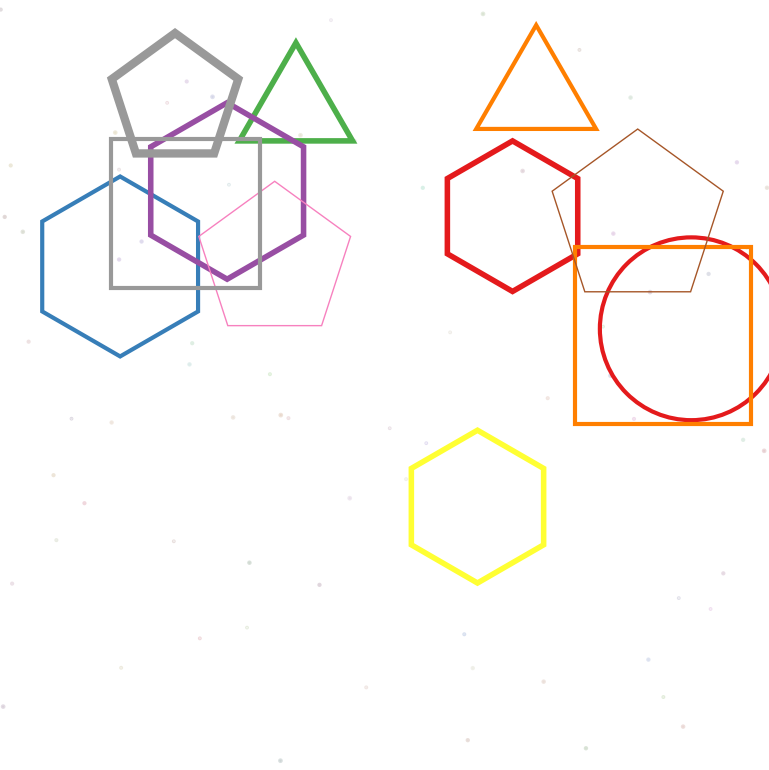[{"shape": "hexagon", "thickness": 2, "radius": 0.49, "center": [0.666, 0.719]}, {"shape": "circle", "thickness": 1.5, "radius": 0.59, "center": [0.898, 0.573]}, {"shape": "hexagon", "thickness": 1.5, "radius": 0.58, "center": [0.156, 0.654]}, {"shape": "triangle", "thickness": 2, "radius": 0.42, "center": [0.384, 0.859]}, {"shape": "hexagon", "thickness": 2, "radius": 0.57, "center": [0.295, 0.752]}, {"shape": "square", "thickness": 1.5, "radius": 0.57, "center": [0.861, 0.564]}, {"shape": "triangle", "thickness": 1.5, "radius": 0.45, "center": [0.696, 0.877]}, {"shape": "hexagon", "thickness": 2, "radius": 0.5, "center": [0.62, 0.342]}, {"shape": "pentagon", "thickness": 0.5, "radius": 0.58, "center": [0.828, 0.716]}, {"shape": "pentagon", "thickness": 0.5, "radius": 0.52, "center": [0.357, 0.661]}, {"shape": "pentagon", "thickness": 3, "radius": 0.43, "center": [0.227, 0.871]}, {"shape": "square", "thickness": 1.5, "radius": 0.49, "center": [0.241, 0.723]}]